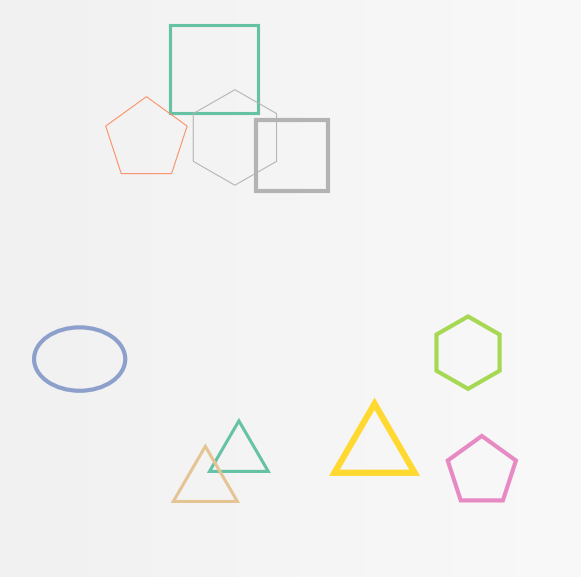[{"shape": "square", "thickness": 1.5, "radius": 0.38, "center": [0.369, 0.88]}, {"shape": "triangle", "thickness": 1.5, "radius": 0.29, "center": [0.411, 0.212]}, {"shape": "pentagon", "thickness": 0.5, "radius": 0.37, "center": [0.252, 0.758]}, {"shape": "oval", "thickness": 2, "radius": 0.39, "center": [0.137, 0.377]}, {"shape": "pentagon", "thickness": 2, "radius": 0.31, "center": [0.829, 0.183]}, {"shape": "hexagon", "thickness": 2, "radius": 0.31, "center": [0.805, 0.388]}, {"shape": "triangle", "thickness": 3, "radius": 0.4, "center": [0.644, 0.22]}, {"shape": "triangle", "thickness": 1.5, "radius": 0.32, "center": [0.353, 0.163]}, {"shape": "hexagon", "thickness": 0.5, "radius": 0.41, "center": [0.404, 0.761]}, {"shape": "square", "thickness": 2, "radius": 0.31, "center": [0.502, 0.73]}]